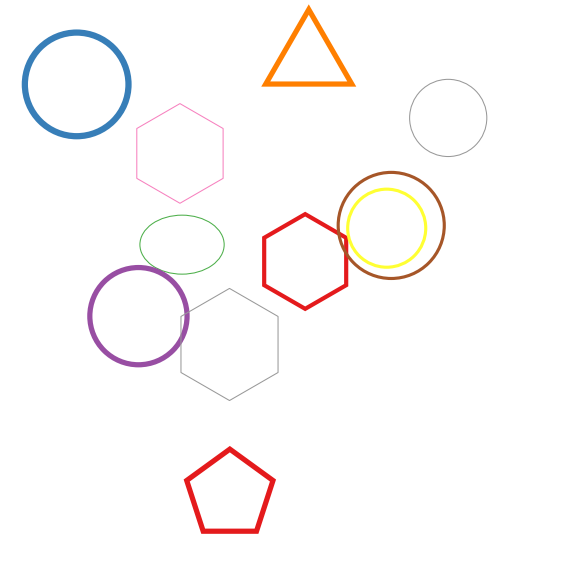[{"shape": "pentagon", "thickness": 2.5, "radius": 0.39, "center": [0.398, 0.143]}, {"shape": "hexagon", "thickness": 2, "radius": 0.41, "center": [0.528, 0.546]}, {"shape": "circle", "thickness": 3, "radius": 0.45, "center": [0.133, 0.853]}, {"shape": "oval", "thickness": 0.5, "radius": 0.36, "center": [0.315, 0.575]}, {"shape": "circle", "thickness": 2.5, "radius": 0.42, "center": [0.24, 0.452]}, {"shape": "triangle", "thickness": 2.5, "radius": 0.43, "center": [0.535, 0.897]}, {"shape": "circle", "thickness": 1.5, "radius": 0.34, "center": [0.67, 0.604]}, {"shape": "circle", "thickness": 1.5, "radius": 0.46, "center": [0.677, 0.609]}, {"shape": "hexagon", "thickness": 0.5, "radius": 0.43, "center": [0.312, 0.733]}, {"shape": "hexagon", "thickness": 0.5, "radius": 0.49, "center": [0.397, 0.403]}, {"shape": "circle", "thickness": 0.5, "radius": 0.33, "center": [0.776, 0.795]}]